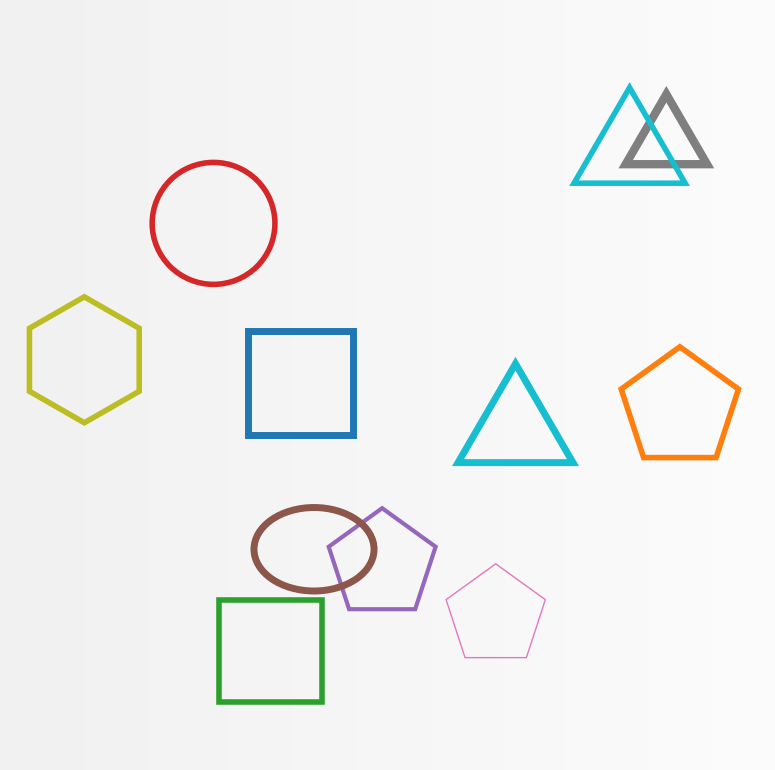[{"shape": "square", "thickness": 2.5, "radius": 0.34, "center": [0.388, 0.502]}, {"shape": "pentagon", "thickness": 2, "radius": 0.4, "center": [0.877, 0.47]}, {"shape": "square", "thickness": 2, "radius": 0.33, "center": [0.349, 0.154]}, {"shape": "circle", "thickness": 2, "radius": 0.4, "center": [0.276, 0.71]}, {"shape": "pentagon", "thickness": 1.5, "radius": 0.36, "center": [0.493, 0.268]}, {"shape": "oval", "thickness": 2.5, "radius": 0.39, "center": [0.405, 0.287]}, {"shape": "pentagon", "thickness": 0.5, "radius": 0.34, "center": [0.64, 0.2]}, {"shape": "triangle", "thickness": 3, "radius": 0.3, "center": [0.86, 0.817]}, {"shape": "hexagon", "thickness": 2, "radius": 0.41, "center": [0.109, 0.533]}, {"shape": "triangle", "thickness": 2.5, "radius": 0.43, "center": [0.665, 0.442]}, {"shape": "triangle", "thickness": 2, "radius": 0.41, "center": [0.812, 0.803]}]